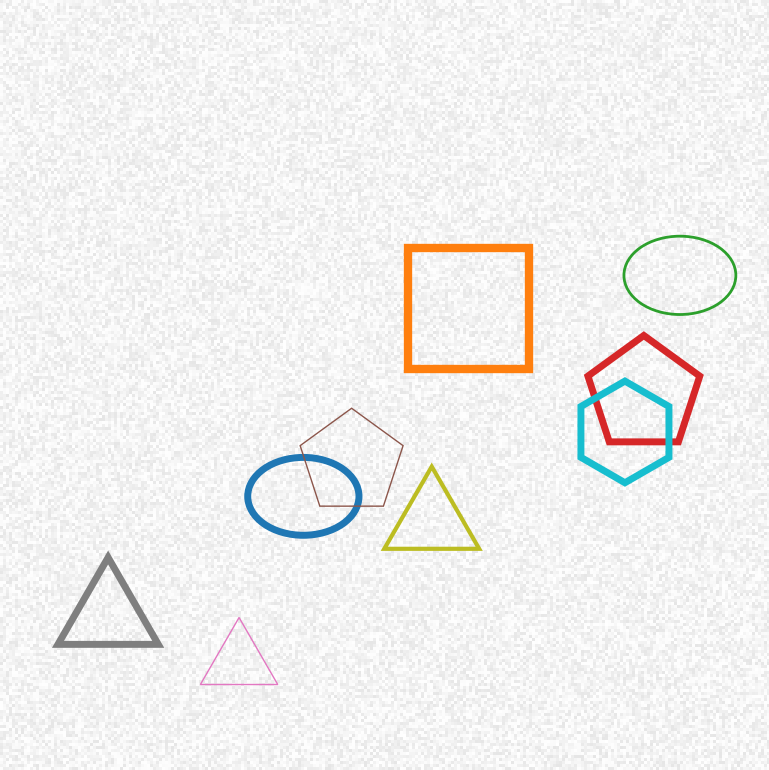[{"shape": "oval", "thickness": 2.5, "radius": 0.36, "center": [0.394, 0.355]}, {"shape": "square", "thickness": 3, "radius": 0.39, "center": [0.608, 0.6]}, {"shape": "oval", "thickness": 1, "radius": 0.36, "center": [0.883, 0.642]}, {"shape": "pentagon", "thickness": 2.5, "radius": 0.38, "center": [0.836, 0.488]}, {"shape": "pentagon", "thickness": 0.5, "radius": 0.35, "center": [0.457, 0.4]}, {"shape": "triangle", "thickness": 0.5, "radius": 0.29, "center": [0.31, 0.14]}, {"shape": "triangle", "thickness": 2.5, "radius": 0.38, "center": [0.14, 0.201]}, {"shape": "triangle", "thickness": 1.5, "radius": 0.36, "center": [0.561, 0.323]}, {"shape": "hexagon", "thickness": 2.5, "radius": 0.33, "center": [0.812, 0.439]}]